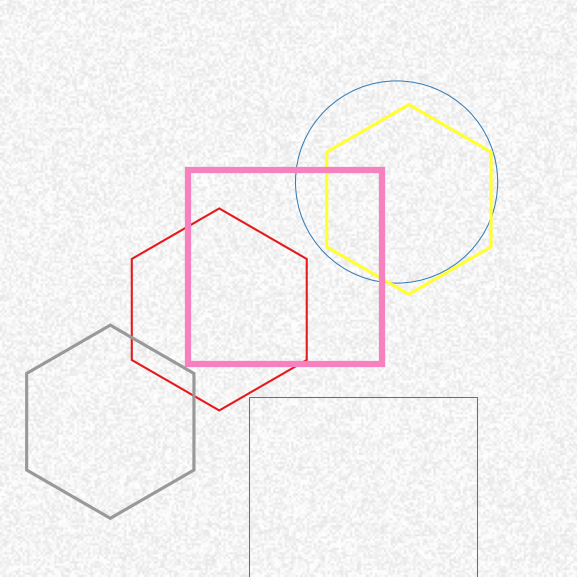[{"shape": "hexagon", "thickness": 1, "radius": 0.87, "center": [0.38, 0.463]}, {"shape": "circle", "thickness": 0.5, "radius": 0.88, "center": [0.687, 0.684]}, {"shape": "square", "thickness": 0.5, "radius": 0.99, "center": [0.628, 0.113]}, {"shape": "hexagon", "thickness": 1.5, "radius": 0.82, "center": [0.708, 0.654]}, {"shape": "square", "thickness": 3, "radius": 0.84, "center": [0.493, 0.537]}, {"shape": "hexagon", "thickness": 1.5, "radius": 0.84, "center": [0.191, 0.269]}]